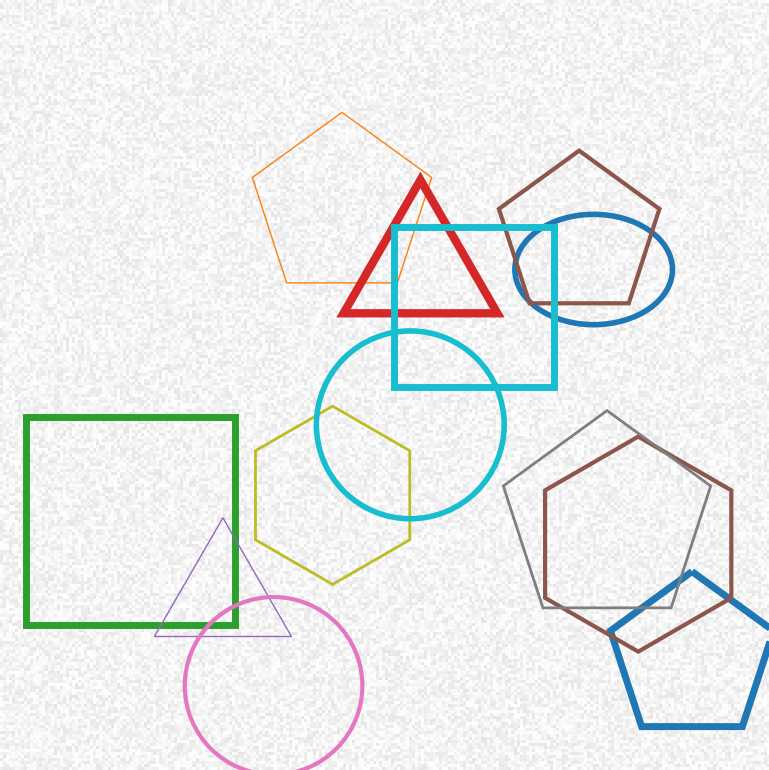[{"shape": "oval", "thickness": 2, "radius": 0.51, "center": [0.771, 0.65]}, {"shape": "pentagon", "thickness": 2.5, "radius": 0.56, "center": [0.899, 0.146]}, {"shape": "pentagon", "thickness": 0.5, "radius": 0.61, "center": [0.444, 0.732]}, {"shape": "square", "thickness": 2.5, "radius": 0.68, "center": [0.17, 0.323]}, {"shape": "triangle", "thickness": 3, "radius": 0.58, "center": [0.546, 0.651]}, {"shape": "triangle", "thickness": 0.5, "radius": 0.51, "center": [0.289, 0.225]}, {"shape": "pentagon", "thickness": 1.5, "radius": 0.55, "center": [0.752, 0.695]}, {"shape": "hexagon", "thickness": 1.5, "radius": 0.7, "center": [0.829, 0.293]}, {"shape": "circle", "thickness": 1.5, "radius": 0.58, "center": [0.355, 0.109]}, {"shape": "pentagon", "thickness": 1, "radius": 0.71, "center": [0.788, 0.325]}, {"shape": "hexagon", "thickness": 1, "radius": 0.58, "center": [0.432, 0.357]}, {"shape": "square", "thickness": 2.5, "radius": 0.52, "center": [0.616, 0.601]}, {"shape": "circle", "thickness": 2, "radius": 0.61, "center": [0.533, 0.448]}]